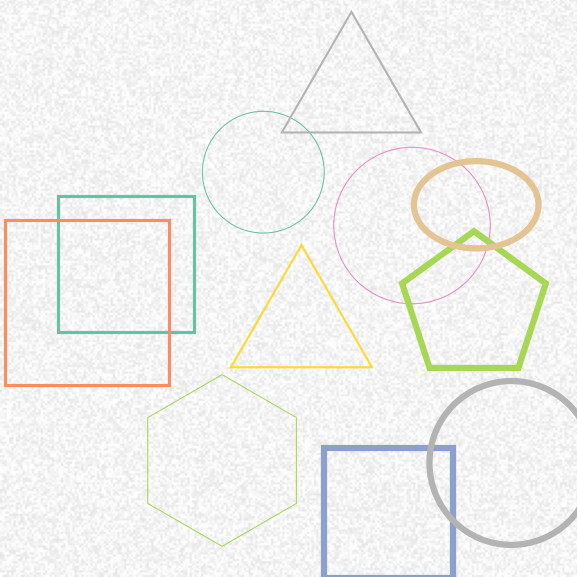[{"shape": "square", "thickness": 1.5, "radius": 0.59, "center": [0.219, 0.542]}, {"shape": "circle", "thickness": 0.5, "radius": 0.53, "center": [0.456, 0.701]}, {"shape": "square", "thickness": 1.5, "radius": 0.71, "center": [0.151, 0.476]}, {"shape": "square", "thickness": 3, "radius": 0.56, "center": [0.673, 0.111]}, {"shape": "circle", "thickness": 0.5, "radius": 0.68, "center": [0.713, 0.609]}, {"shape": "hexagon", "thickness": 0.5, "radius": 0.74, "center": [0.385, 0.202]}, {"shape": "pentagon", "thickness": 3, "radius": 0.65, "center": [0.821, 0.468]}, {"shape": "triangle", "thickness": 1, "radius": 0.71, "center": [0.522, 0.434]}, {"shape": "oval", "thickness": 3, "radius": 0.54, "center": [0.825, 0.645]}, {"shape": "triangle", "thickness": 1, "radius": 0.7, "center": [0.609, 0.839]}, {"shape": "circle", "thickness": 3, "radius": 0.71, "center": [0.886, 0.197]}]